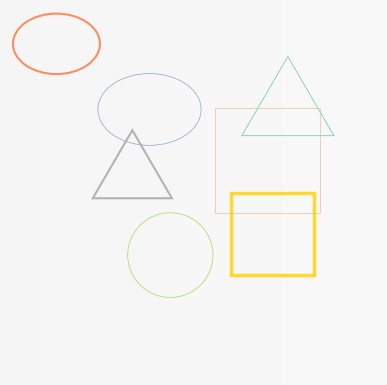[{"shape": "triangle", "thickness": 0.5, "radius": 0.69, "center": [0.743, 0.716]}, {"shape": "oval", "thickness": 1.5, "radius": 0.56, "center": [0.146, 0.886]}, {"shape": "oval", "thickness": 0.5, "radius": 0.67, "center": [0.386, 0.716]}, {"shape": "circle", "thickness": 0.5, "radius": 0.55, "center": [0.44, 0.337]}, {"shape": "square", "thickness": 2.5, "radius": 0.54, "center": [0.703, 0.393]}, {"shape": "square", "thickness": 0.5, "radius": 0.68, "center": [0.69, 0.583]}, {"shape": "triangle", "thickness": 1.5, "radius": 0.59, "center": [0.342, 0.544]}]